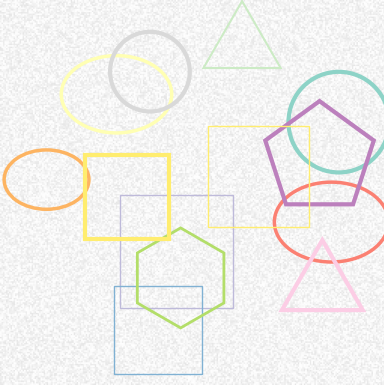[{"shape": "circle", "thickness": 3, "radius": 0.65, "center": [0.88, 0.683]}, {"shape": "oval", "thickness": 2.5, "radius": 0.72, "center": [0.303, 0.755]}, {"shape": "square", "thickness": 1, "radius": 0.73, "center": [0.458, 0.347]}, {"shape": "oval", "thickness": 2.5, "radius": 0.74, "center": [0.861, 0.423]}, {"shape": "square", "thickness": 1, "radius": 0.57, "center": [0.41, 0.143]}, {"shape": "oval", "thickness": 2.5, "radius": 0.55, "center": [0.121, 0.533]}, {"shape": "hexagon", "thickness": 2, "radius": 0.65, "center": [0.469, 0.278]}, {"shape": "triangle", "thickness": 3, "radius": 0.61, "center": [0.837, 0.255]}, {"shape": "circle", "thickness": 3, "radius": 0.52, "center": [0.389, 0.814]}, {"shape": "pentagon", "thickness": 3, "radius": 0.74, "center": [0.83, 0.589]}, {"shape": "triangle", "thickness": 1.5, "radius": 0.58, "center": [0.629, 0.881]}, {"shape": "square", "thickness": 1, "radius": 0.65, "center": [0.672, 0.542]}, {"shape": "square", "thickness": 3, "radius": 0.54, "center": [0.331, 0.487]}]